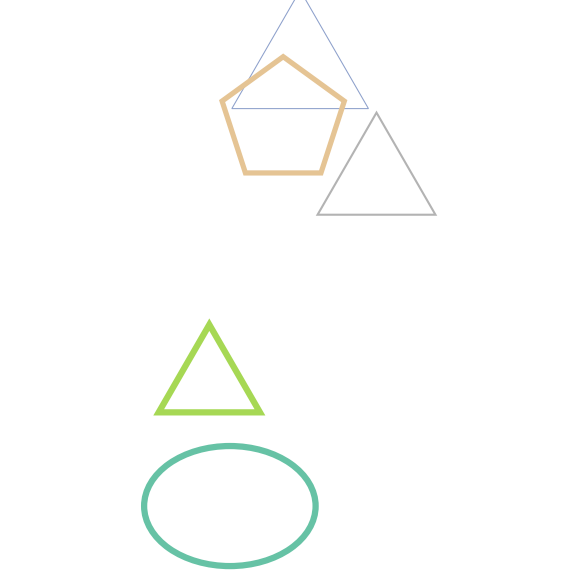[{"shape": "oval", "thickness": 3, "radius": 0.74, "center": [0.398, 0.123]}, {"shape": "triangle", "thickness": 0.5, "radius": 0.68, "center": [0.52, 0.879]}, {"shape": "triangle", "thickness": 3, "radius": 0.51, "center": [0.362, 0.336]}, {"shape": "pentagon", "thickness": 2.5, "radius": 0.56, "center": [0.49, 0.79]}, {"shape": "triangle", "thickness": 1, "radius": 0.59, "center": [0.652, 0.686]}]